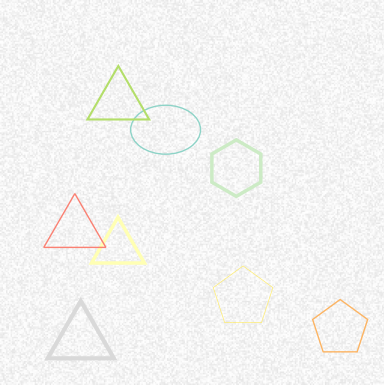[{"shape": "oval", "thickness": 1, "radius": 0.45, "center": [0.43, 0.663]}, {"shape": "triangle", "thickness": 2.5, "radius": 0.4, "center": [0.306, 0.357]}, {"shape": "triangle", "thickness": 1, "radius": 0.47, "center": [0.194, 0.404]}, {"shape": "pentagon", "thickness": 1, "radius": 0.38, "center": [0.883, 0.147]}, {"shape": "triangle", "thickness": 1.5, "radius": 0.46, "center": [0.307, 0.736]}, {"shape": "triangle", "thickness": 3, "radius": 0.5, "center": [0.21, 0.119]}, {"shape": "hexagon", "thickness": 2.5, "radius": 0.37, "center": [0.614, 0.563]}, {"shape": "pentagon", "thickness": 0.5, "radius": 0.41, "center": [0.631, 0.228]}]